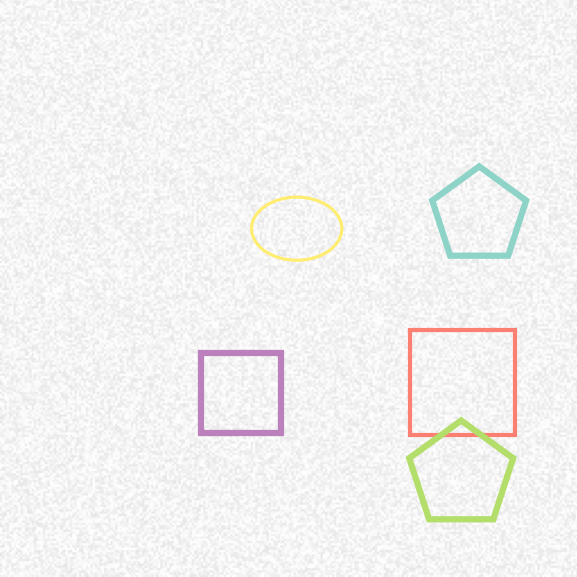[{"shape": "pentagon", "thickness": 3, "radius": 0.43, "center": [0.83, 0.626]}, {"shape": "square", "thickness": 2, "radius": 0.45, "center": [0.802, 0.337]}, {"shape": "pentagon", "thickness": 3, "radius": 0.47, "center": [0.799, 0.176]}, {"shape": "square", "thickness": 3, "radius": 0.35, "center": [0.417, 0.318]}, {"shape": "oval", "thickness": 1.5, "radius": 0.39, "center": [0.514, 0.603]}]